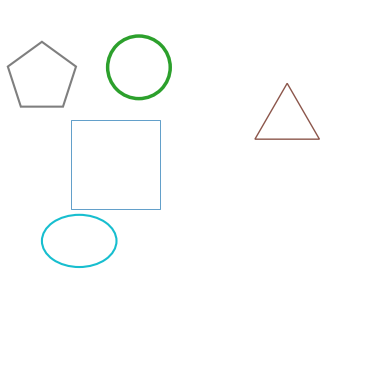[{"shape": "square", "thickness": 0.5, "radius": 0.58, "center": [0.3, 0.573]}, {"shape": "circle", "thickness": 2.5, "radius": 0.41, "center": [0.361, 0.825]}, {"shape": "triangle", "thickness": 1, "radius": 0.48, "center": [0.746, 0.687]}, {"shape": "pentagon", "thickness": 1.5, "radius": 0.47, "center": [0.109, 0.798]}, {"shape": "oval", "thickness": 1.5, "radius": 0.48, "center": [0.206, 0.374]}]